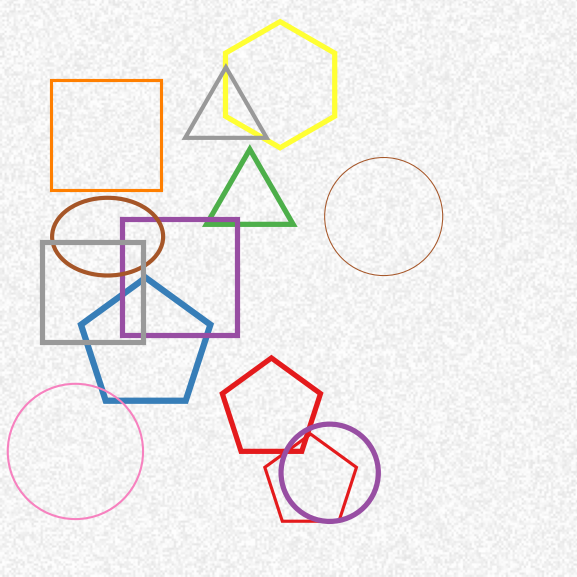[{"shape": "pentagon", "thickness": 1.5, "radius": 0.42, "center": [0.538, 0.164]}, {"shape": "pentagon", "thickness": 2.5, "radius": 0.45, "center": [0.47, 0.29]}, {"shape": "pentagon", "thickness": 3, "radius": 0.59, "center": [0.252, 0.401]}, {"shape": "triangle", "thickness": 2.5, "radius": 0.43, "center": [0.433, 0.654]}, {"shape": "circle", "thickness": 2.5, "radius": 0.42, "center": [0.571, 0.18]}, {"shape": "square", "thickness": 2.5, "radius": 0.5, "center": [0.311, 0.52]}, {"shape": "square", "thickness": 1.5, "radius": 0.48, "center": [0.184, 0.766]}, {"shape": "hexagon", "thickness": 2.5, "radius": 0.55, "center": [0.485, 0.852]}, {"shape": "circle", "thickness": 0.5, "radius": 0.51, "center": [0.664, 0.624]}, {"shape": "oval", "thickness": 2, "radius": 0.48, "center": [0.186, 0.589]}, {"shape": "circle", "thickness": 1, "radius": 0.59, "center": [0.131, 0.217]}, {"shape": "square", "thickness": 2.5, "radius": 0.44, "center": [0.16, 0.494]}, {"shape": "triangle", "thickness": 2, "radius": 0.41, "center": [0.391, 0.801]}]